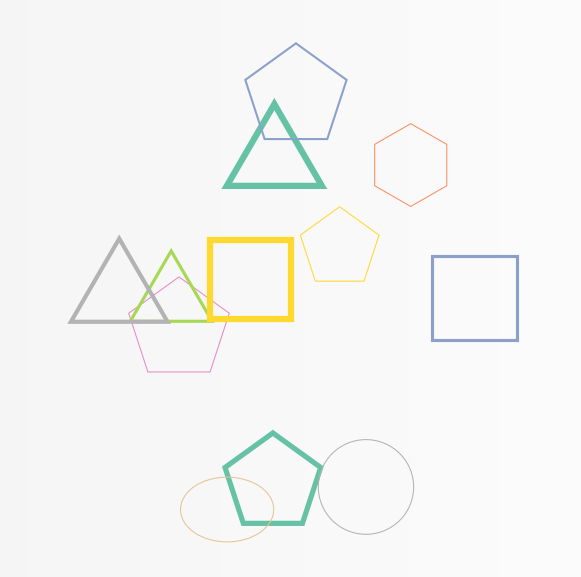[{"shape": "triangle", "thickness": 3, "radius": 0.47, "center": [0.472, 0.724]}, {"shape": "pentagon", "thickness": 2.5, "radius": 0.43, "center": [0.469, 0.163]}, {"shape": "hexagon", "thickness": 0.5, "radius": 0.36, "center": [0.707, 0.713]}, {"shape": "square", "thickness": 1.5, "radius": 0.36, "center": [0.816, 0.483]}, {"shape": "pentagon", "thickness": 1, "radius": 0.46, "center": [0.509, 0.832]}, {"shape": "pentagon", "thickness": 0.5, "radius": 0.45, "center": [0.308, 0.429]}, {"shape": "triangle", "thickness": 1.5, "radius": 0.41, "center": [0.295, 0.483]}, {"shape": "square", "thickness": 3, "radius": 0.35, "center": [0.431, 0.515]}, {"shape": "pentagon", "thickness": 0.5, "radius": 0.36, "center": [0.584, 0.57]}, {"shape": "oval", "thickness": 0.5, "radius": 0.4, "center": [0.391, 0.117]}, {"shape": "triangle", "thickness": 2, "radius": 0.48, "center": [0.205, 0.49]}, {"shape": "circle", "thickness": 0.5, "radius": 0.41, "center": [0.63, 0.156]}]